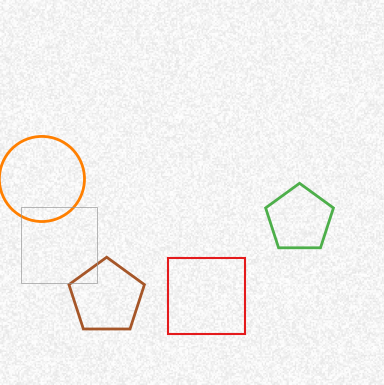[{"shape": "square", "thickness": 1.5, "radius": 0.49, "center": [0.536, 0.232]}, {"shape": "pentagon", "thickness": 2, "radius": 0.46, "center": [0.778, 0.431]}, {"shape": "circle", "thickness": 2, "radius": 0.55, "center": [0.109, 0.535]}, {"shape": "pentagon", "thickness": 2, "radius": 0.52, "center": [0.277, 0.229]}, {"shape": "square", "thickness": 0.5, "radius": 0.49, "center": [0.154, 0.363]}]